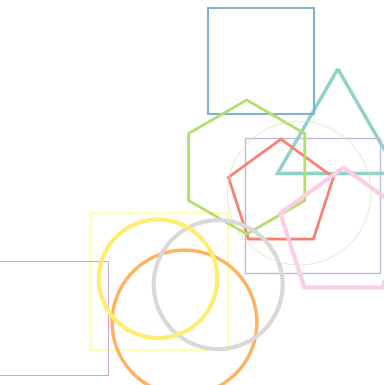[{"shape": "triangle", "thickness": 2.5, "radius": 0.91, "center": [0.878, 0.64]}, {"shape": "square", "thickness": 1.5, "radius": 0.89, "center": [0.415, 0.269]}, {"shape": "square", "thickness": 1, "radius": 0.87, "center": [0.812, 0.467]}, {"shape": "pentagon", "thickness": 2, "radius": 0.72, "center": [0.73, 0.495]}, {"shape": "square", "thickness": 1.5, "radius": 0.69, "center": [0.678, 0.841]}, {"shape": "circle", "thickness": 2.5, "radius": 0.94, "center": [0.479, 0.162]}, {"shape": "hexagon", "thickness": 2, "radius": 0.87, "center": [0.641, 0.566]}, {"shape": "pentagon", "thickness": 3, "radius": 0.86, "center": [0.892, 0.393]}, {"shape": "circle", "thickness": 3, "radius": 0.84, "center": [0.567, 0.261]}, {"shape": "square", "thickness": 0.5, "radius": 0.74, "center": [0.13, 0.174]}, {"shape": "circle", "thickness": 0.5, "radius": 0.93, "center": [0.777, 0.498]}, {"shape": "circle", "thickness": 3, "radius": 0.77, "center": [0.411, 0.276]}]